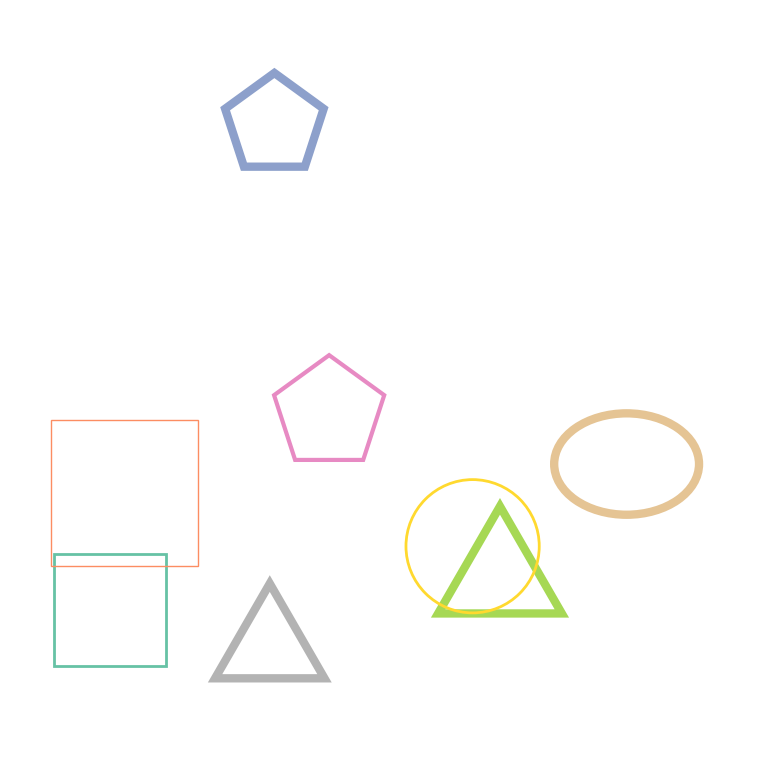[{"shape": "square", "thickness": 1, "radius": 0.36, "center": [0.143, 0.207]}, {"shape": "square", "thickness": 0.5, "radius": 0.48, "center": [0.161, 0.36]}, {"shape": "pentagon", "thickness": 3, "radius": 0.34, "center": [0.356, 0.838]}, {"shape": "pentagon", "thickness": 1.5, "radius": 0.38, "center": [0.427, 0.464]}, {"shape": "triangle", "thickness": 3, "radius": 0.46, "center": [0.649, 0.25]}, {"shape": "circle", "thickness": 1, "radius": 0.43, "center": [0.614, 0.291]}, {"shape": "oval", "thickness": 3, "radius": 0.47, "center": [0.814, 0.397]}, {"shape": "triangle", "thickness": 3, "radius": 0.41, "center": [0.35, 0.16]}]